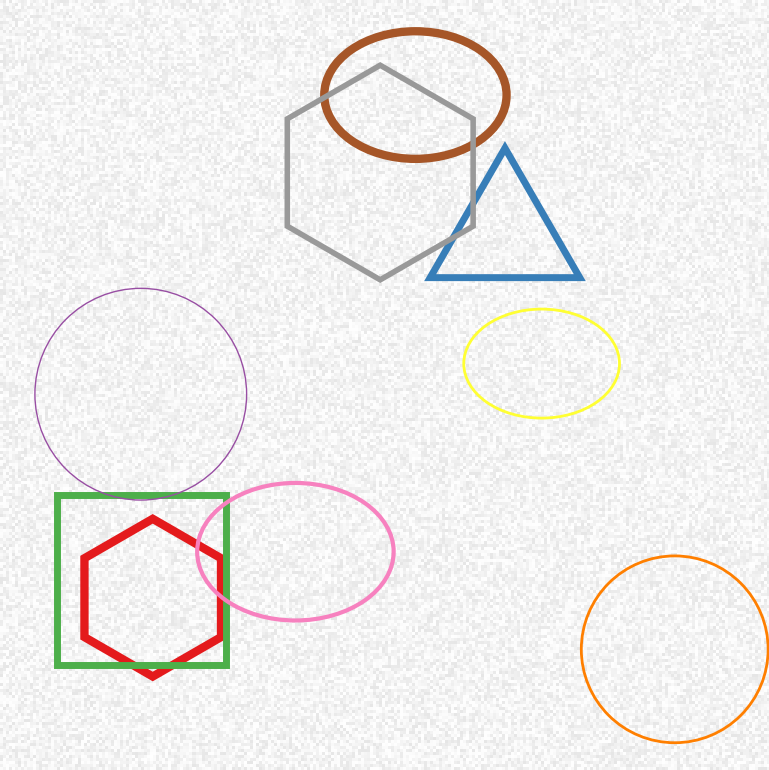[{"shape": "hexagon", "thickness": 3, "radius": 0.51, "center": [0.198, 0.224]}, {"shape": "triangle", "thickness": 2.5, "radius": 0.56, "center": [0.656, 0.696]}, {"shape": "square", "thickness": 2.5, "radius": 0.55, "center": [0.184, 0.247]}, {"shape": "circle", "thickness": 0.5, "radius": 0.69, "center": [0.183, 0.488]}, {"shape": "circle", "thickness": 1, "radius": 0.61, "center": [0.876, 0.157]}, {"shape": "oval", "thickness": 1, "radius": 0.51, "center": [0.703, 0.528]}, {"shape": "oval", "thickness": 3, "radius": 0.59, "center": [0.54, 0.877]}, {"shape": "oval", "thickness": 1.5, "radius": 0.64, "center": [0.384, 0.283]}, {"shape": "hexagon", "thickness": 2, "radius": 0.7, "center": [0.494, 0.776]}]